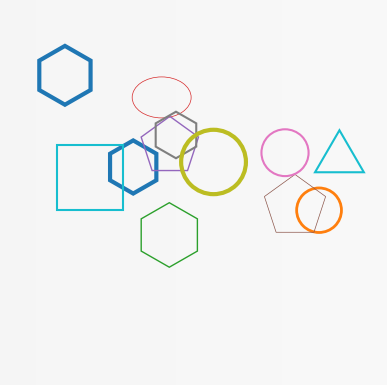[{"shape": "hexagon", "thickness": 3, "radius": 0.38, "center": [0.168, 0.804]}, {"shape": "hexagon", "thickness": 3, "radius": 0.34, "center": [0.344, 0.566]}, {"shape": "circle", "thickness": 2, "radius": 0.29, "center": [0.823, 0.454]}, {"shape": "hexagon", "thickness": 1, "radius": 0.42, "center": [0.437, 0.39]}, {"shape": "oval", "thickness": 0.5, "radius": 0.38, "center": [0.417, 0.747]}, {"shape": "pentagon", "thickness": 1, "radius": 0.39, "center": [0.438, 0.62]}, {"shape": "pentagon", "thickness": 0.5, "radius": 0.42, "center": [0.761, 0.464]}, {"shape": "circle", "thickness": 1.5, "radius": 0.3, "center": [0.736, 0.603]}, {"shape": "hexagon", "thickness": 1.5, "radius": 0.3, "center": [0.454, 0.649]}, {"shape": "circle", "thickness": 3, "radius": 0.42, "center": [0.551, 0.579]}, {"shape": "triangle", "thickness": 1.5, "radius": 0.36, "center": [0.876, 0.589]}, {"shape": "square", "thickness": 1.5, "radius": 0.43, "center": [0.233, 0.539]}]